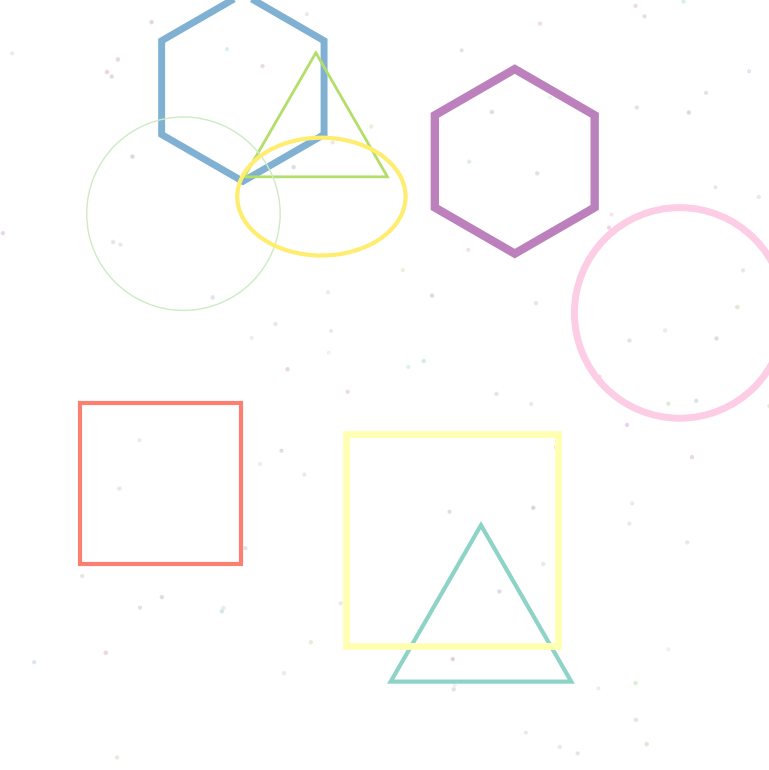[{"shape": "triangle", "thickness": 1.5, "radius": 0.68, "center": [0.625, 0.183]}, {"shape": "square", "thickness": 2.5, "radius": 0.69, "center": [0.587, 0.298]}, {"shape": "square", "thickness": 1.5, "radius": 0.52, "center": [0.209, 0.372]}, {"shape": "hexagon", "thickness": 2.5, "radius": 0.61, "center": [0.315, 0.886]}, {"shape": "triangle", "thickness": 1, "radius": 0.54, "center": [0.41, 0.824]}, {"shape": "circle", "thickness": 2.5, "radius": 0.68, "center": [0.883, 0.594]}, {"shape": "hexagon", "thickness": 3, "radius": 0.6, "center": [0.669, 0.79]}, {"shape": "circle", "thickness": 0.5, "radius": 0.63, "center": [0.238, 0.722]}, {"shape": "oval", "thickness": 1.5, "radius": 0.55, "center": [0.417, 0.745]}]